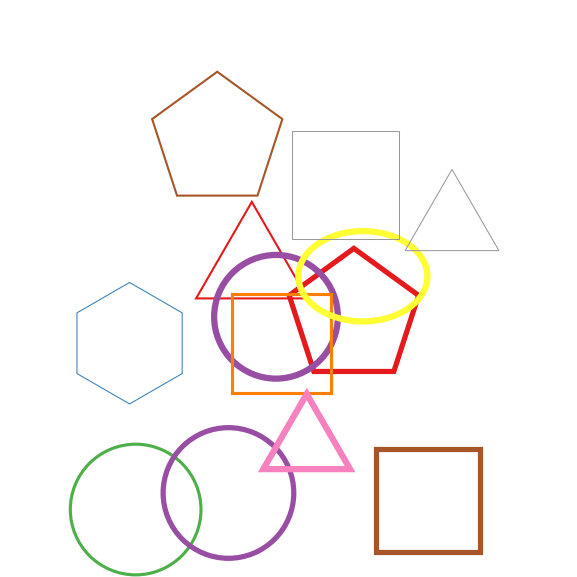[{"shape": "triangle", "thickness": 1, "radius": 0.56, "center": [0.436, 0.538]}, {"shape": "pentagon", "thickness": 2.5, "radius": 0.59, "center": [0.613, 0.451]}, {"shape": "hexagon", "thickness": 0.5, "radius": 0.53, "center": [0.224, 0.405]}, {"shape": "circle", "thickness": 1.5, "radius": 0.57, "center": [0.235, 0.117]}, {"shape": "circle", "thickness": 2.5, "radius": 0.57, "center": [0.396, 0.145]}, {"shape": "circle", "thickness": 3, "radius": 0.54, "center": [0.478, 0.451]}, {"shape": "square", "thickness": 1.5, "radius": 0.43, "center": [0.487, 0.404]}, {"shape": "oval", "thickness": 3, "radius": 0.56, "center": [0.628, 0.521]}, {"shape": "square", "thickness": 2.5, "radius": 0.45, "center": [0.741, 0.132]}, {"shape": "pentagon", "thickness": 1, "radius": 0.59, "center": [0.376, 0.756]}, {"shape": "triangle", "thickness": 3, "radius": 0.43, "center": [0.531, 0.23]}, {"shape": "triangle", "thickness": 0.5, "radius": 0.47, "center": [0.783, 0.612]}, {"shape": "square", "thickness": 0.5, "radius": 0.46, "center": [0.598, 0.679]}]